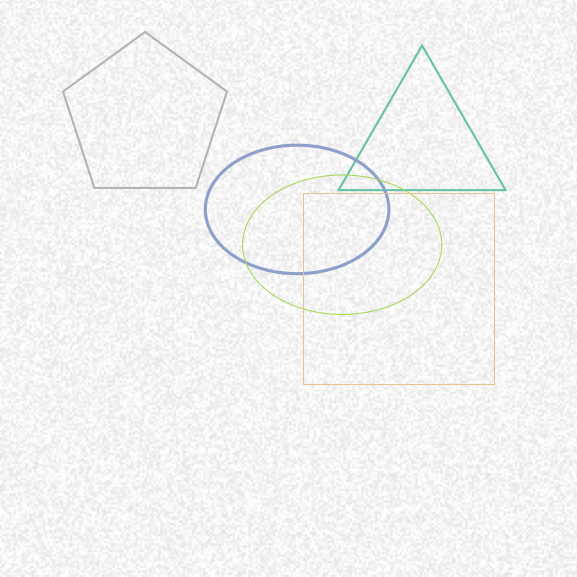[{"shape": "triangle", "thickness": 1, "radius": 0.83, "center": [0.731, 0.753]}, {"shape": "oval", "thickness": 1.5, "radius": 0.79, "center": [0.514, 0.636]}, {"shape": "oval", "thickness": 0.5, "radius": 0.86, "center": [0.593, 0.575]}, {"shape": "square", "thickness": 0.5, "radius": 0.83, "center": [0.691, 0.5]}, {"shape": "pentagon", "thickness": 1, "radius": 0.75, "center": [0.251, 0.794]}]